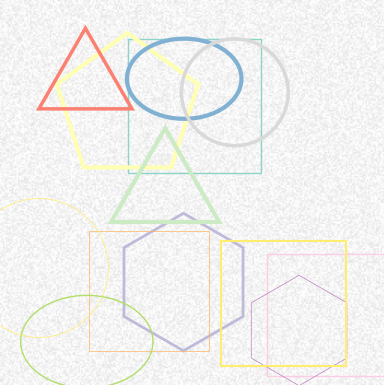[{"shape": "square", "thickness": 1, "radius": 0.87, "center": [0.505, 0.724]}, {"shape": "pentagon", "thickness": 3, "radius": 0.97, "center": [0.331, 0.721]}, {"shape": "hexagon", "thickness": 2, "radius": 0.89, "center": [0.477, 0.267]}, {"shape": "triangle", "thickness": 2.5, "radius": 0.7, "center": [0.222, 0.787]}, {"shape": "oval", "thickness": 3, "radius": 0.74, "center": [0.478, 0.795]}, {"shape": "square", "thickness": 0.5, "radius": 0.78, "center": [0.386, 0.245]}, {"shape": "oval", "thickness": 1, "radius": 0.86, "center": [0.226, 0.112]}, {"shape": "square", "thickness": 1, "radius": 0.79, "center": [0.852, 0.182]}, {"shape": "circle", "thickness": 2.5, "radius": 0.69, "center": [0.61, 0.76]}, {"shape": "hexagon", "thickness": 0.5, "radius": 0.72, "center": [0.777, 0.142]}, {"shape": "triangle", "thickness": 3, "radius": 0.81, "center": [0.429, 0.505]}, {"shape": "square", "thickness": 1.5, "radius": 0.81, "center": [0.736, 0.212]}, {"shape": "circle", "thickness": 0.5, "radius": 0.9, "center": [0.101, 0.304]}]